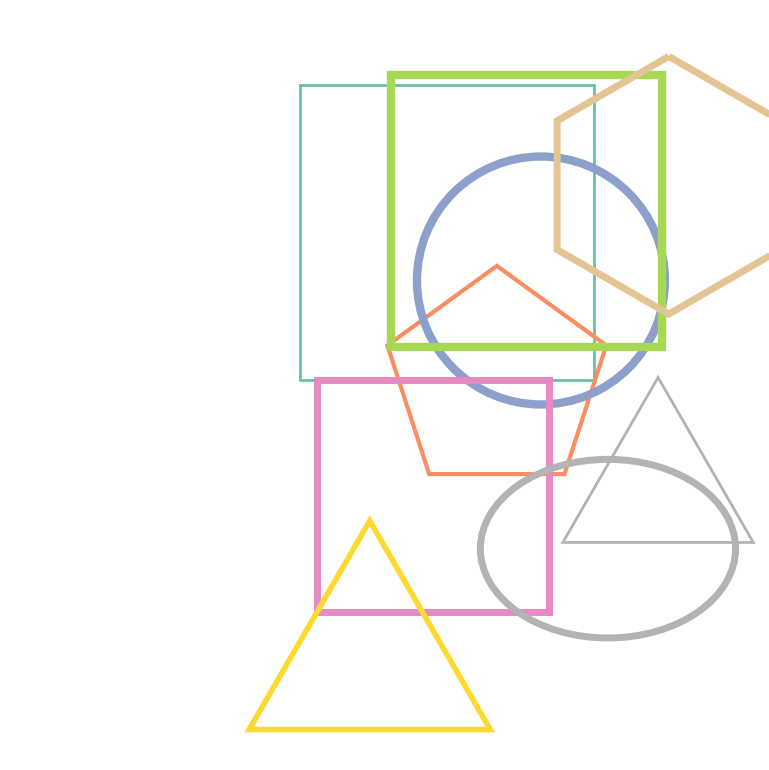[{"shape": "square", "thickness": 1, "radius": 0.96, "center": [0.58, 0.698]}, {"shape": "pentagon", "thickness": 1.5, "radius": 0.75, "center": [0.645, 0.505]}, {"shape": "circle", "thickness": 3, "radius": 0.81, "center": [0.703, 0.636]}, {"shape": "square", "thickness": 2.5, "radius": 0.75, "center": [0.562, 0.355]}, {"shape": "square", "thickness": 3, "radius": 0.88, "center": [0.684, 0.726]}, {"shape": "triangle", "thickness": 2, "radius": 0.9, "center": [0.48, 0.143]}, {"shape": "hexagon", "thickness": 2.5, "radius": 0.84, "center": [0.868, 0.759]}, {"shape": "triangle", "thickness": 1, "radius": 0.71, "center": [0.855, 0.367]}, {"shape": "oval", "thickness": 2.5, "radius": 0.83, "center": [0.79, 0.287]}]